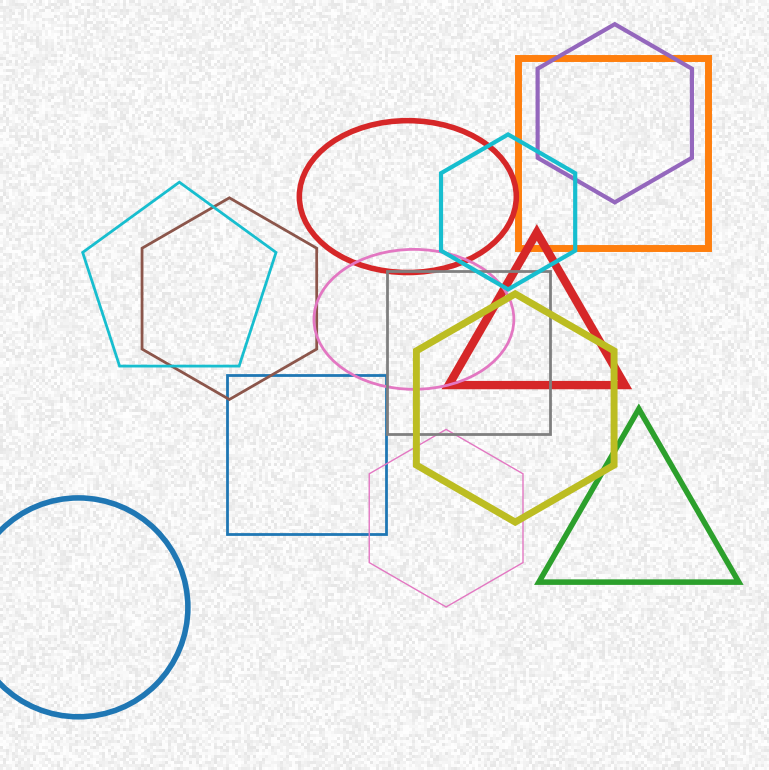[{"shape": "square", "thickness": 1, "radius": 0.52, "center": [0.398, 0.41]}, {"shape": "circle", "thickness": 2, "radius": 0.71, "center": [0.102, 0.211]}, {"shape": "square", "thickness": 2.5, "radius": 0.62, "center": [0.797, 0.802]}, {"shape": "triangle", "thickness": 2, "radius": 0.75, "center": [0.83, 0.319]}, {"shape": "oval", "thickness": 2, "radius": 0.7, "center": [0.53, 0.745]}, {"shape": "triangle", "thickness": 3, "radius": 0.66, "center": [0.697, 0.566]}, {"shape": "hexagon", "thickness": 1.5, "radius": 0.58, "center": [0.798, 0.853]}, {"shape": "hexagon", "thickness": 1, "radius": 0.65, "center": [0.298, 0.612]}, {"shape": "hexagon", "thickness": 0.5, "radius": 0.58, "center": [0.579, 0.327]}, {"shape": "oval", "thickness": 1, "radius": 0.65, "center": [0.538, 0.585]}, {"shape": "square", "thickness": 1, "radius": 0.53, "center": [0.609, 0.542]}, {"shape": "hexagon", "thickness": 2.5, "radius": 0.74, "center": [0.669, 0.47]}, {"shape": "pentagon", "thickness": 1, "radius": 0.66, "center": [0.233, 0.631]}, {"shape": "hexagon", "thickness": 1.5, "radius": 0.5, "center": [0.66, 0.725]}]